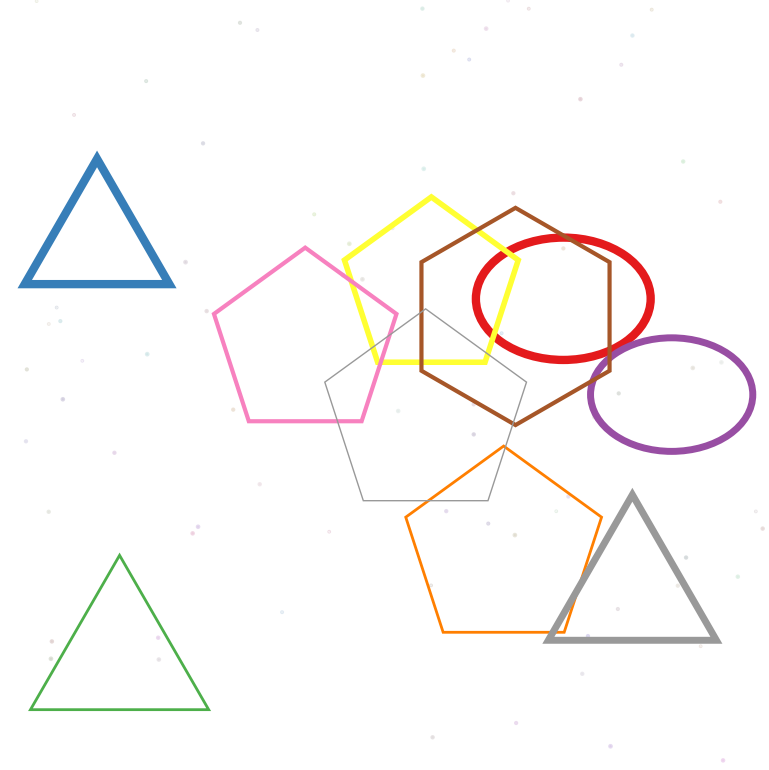[{"shape": "oval", "thickness": 3, "radius": 0.57, "center": [0.732, 0.612]}, {"shape": "triangle", "thickness": 3, "radius": 0.54, "center": [0.126, 0.685]}, {"shape": "triangle", "thickness": 1, "radius": 0.67, "center": [0.155, 0.145]}, {"shape": "oval", "thickness": 2.5, "radius": 0.53, "center": [0.872, 0.488]}, {"shape": "pentagon", "thickness": 1, "radius": 0.67, "center": [0.654, 0.287]}, {"shape": "pentagon", "thickness": 2, "radius": 0.59, "center": [0.56, 0.626]}, {"shape": "hexagon", "thickness": 1.5, "radius": 0.71, "center": [0.669, 0.589]}, {"shape": "pentagon", "thickness": 1.5, "radius": 0.62, "center": [0.396, 0.554]}, {"shape": "triangle", "thickness": 2.5, "radius": 0.63, "center": [0.821, 0.231]}, {"shape": "pentagon", "thickness": 0.5, "radius": 0.69, "center": [0.553, 0.461]}]